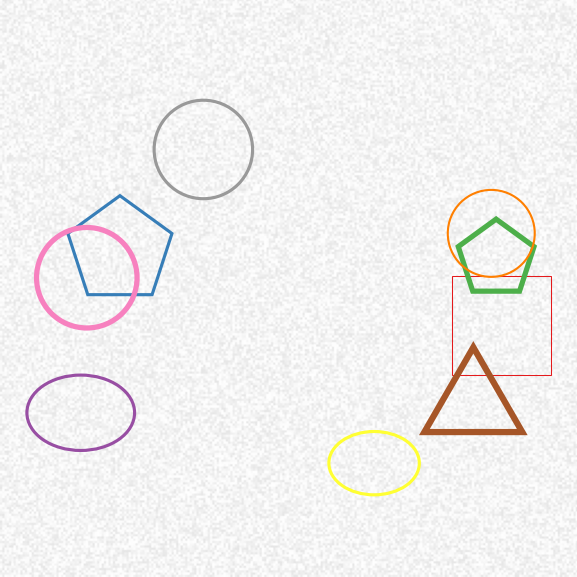[{"shape": "square", "thickness": 0.5, "radius": 0.43, "center": [0.869, 0.435]}, {"shape": "pentagon", "thickness": 1.5, "radius": 0.47, "center": [0.208, 0.566]}, {"shape": "pentagon", "thickness": 2.5, "radius": 0.34, "center": [0.859, 0.551]}, {"shape": "oval", "thickness": 1.5, "radius": 0.47, "center": [0.14, 0.284]}, {"shape": "circle", "thickness": 1, "radius": 0.38, "center": [0.851, 0.595]}, {"shape": "oval", "thickness": 1.5, "radius": 0.39, "center": [0.648, 0.197]}, {"shape": "triangle", "thickness": 3, "radius": 0.49, "center": [0.82, 0.3]}, {"shape": "circle", "thickness": 2.5, "radius": 0.44, "center": [0.15, 0.518]}, {"shape": "circle", "thickness": 1.5, "radius": 0.43, "center": [0.352, 0.74]}]